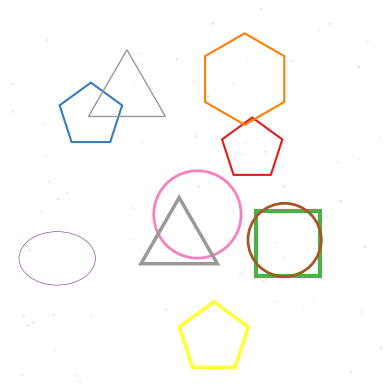[{"shape": "pentagon", "thickness": 1.5, "radius": 0.41, "center": [0.655, 0.612]}, {"shape": "pentagon", "thickness": 1.5, "radius": 0.43, "center": [0.236, 0.7]}, {"shape": "square", "thickness": 3, "radius": 0.42, "center": [0.748, 0.368]}, {"shape": "oval", "thickness": 0.5, "radius": 0.5, "center": [0.149, 0.329]}, {"shape": "hexagon", "thickness": 1.5, "radius": 0.59, "center": [0.636, 0.795]}, {"shape": "pentagon", "thickness": 2.5, "radius": 0.47, "center": [0.555, 0.122]}, {"shape": "circle", "thickness": 2, "radius": 0.48, "center": [0.739, 0.377]}, {"shape": "circle", "thickness": 2, "radius": 0.57, "center": [0.513, 0.443]}, {"shape": "triangle", "thickness": 2.5, "radius": 0.57, "center": [0.465, 0.372]}, {"shape": "triangle", "thickness": 1, "radius": 0.58, "center": [0.33, 0.755]}]